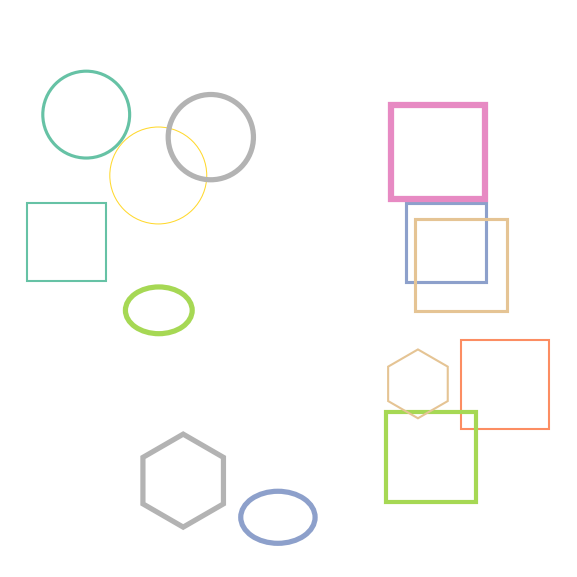[{"shape": "square", "thickness": 1, "radius": 0.34, "center": [0.115, 0.58]}, {"shape": "circle", "thickness": 1.5, "radius": 0.38, "center": [0.149, 0.801]}, {"shape": "square", "thickness": 1, "radius": 0.38, "center": [0.875, 0.334]}, {"shape": "square", "thickness": 1.5, "radius": 0.35, "center": [0.772, 0.579]}, {"shape": "oval", "thickness": 2.5, "radius": 0.32, "center": [0.481, 0.103]}, {"shape": "square", "thickness": 3, "radius": 0.41, "center": [0.758, 0.736]}, {"shape": "oval", "thickness": 2.5, "radius": 0.29, "center": [0.275, 0.462]}, {"shape": "square", "thickness": 2, "radius": 0.39, "center": [0.746, 0.207]}, {"shape": "circle", "thickness": 0.5, "radius": 0.42, "center": [0.274, 0.695]}, {"shape": "square", "thickness": 1.5, "radius": 0.4, "center": [0.798, 0.541]}, {"shape": "hexagon", "thickness": 1, "radius": 0.3, "center": [0.724, 0.334]}, {"shape": "hexagon", "thickness": 2.5, "radius": 0.4, "center": [0.317, 0.167]}, {"shape": "circle", "thickness": 2.5, "radius": 0.37, "center": [0.365, 0.762]}]